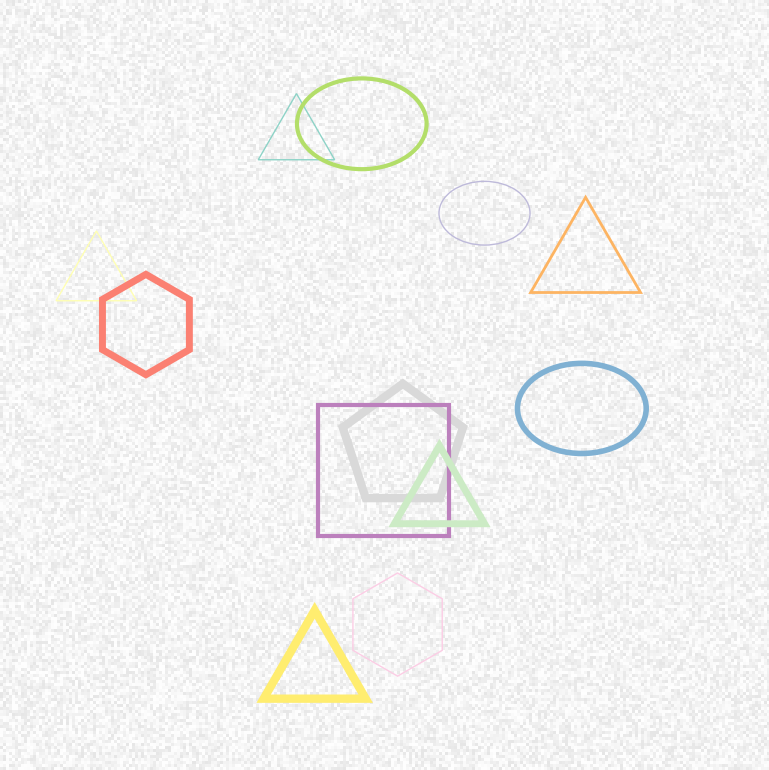[{"shape": "triangle", "thickness": 0.5, "radius": 0.29, "center": [0.385, 0.821]}, {"shape": "triangle", "thickness": 0.5, "radius": 0.3, "center": [0.125, 0.64]}, {"shape": "oval", "thickness": 0.5, "radius": 0.3, "center": [0.629, 0.723]}, {"shape": "hexagon", "thickness": 2.5, "radius": 0.33, "center": [0.189, 0.579]}, {"shape": "oval", "thickness": 2, "radius": 0.42, "center": [0.756, 0.47]}, {"shape": "triangle", "thickness": 1, "radius": 0.41, "center": [0.761, 0.661]}, {"shape": "oval", "thickness": 1.5, "radius": 0.42, "center": [0.47, 0.839]}, {"shape": "hexagon", "thickness": 0.5, "radius": 0.33, "center": [0.516, 0.189]}, {"shape": "pentagon", "thickness": 3, "radius": 0.41, "center": [0.523, 0.42]}, {"shape": "square", "thickness": 1.5, "radius": 0.43, "center": [0.498, 0.388]}, {"shape": "triangle", "thickness": 2.5, "radius": 0.34, "center": [0.571, 0.354]}, {"shape": "triangle", "thickness": 3, "radius": 0.38, "center": [0.409, 0.131]}]